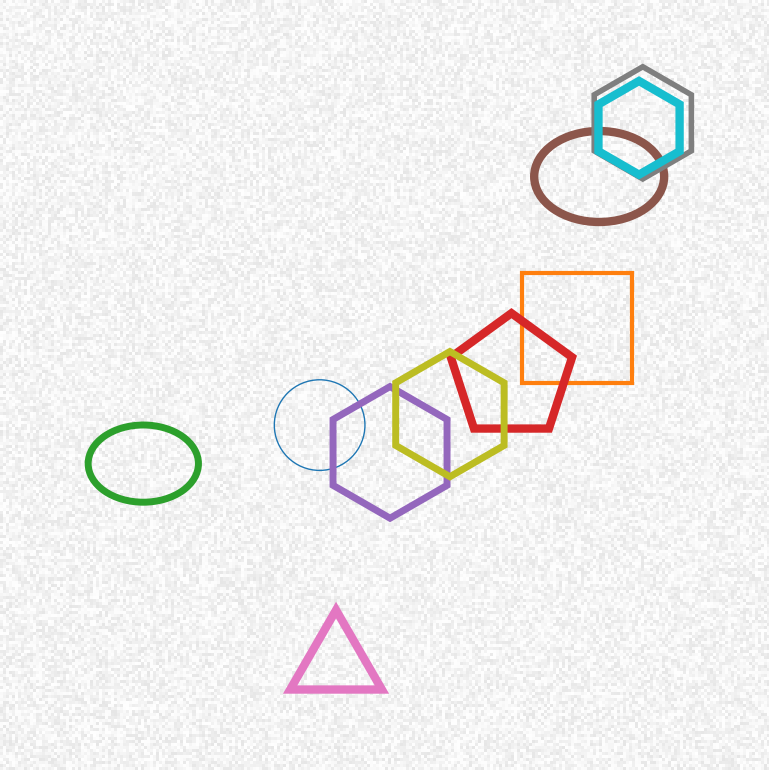[{"shape": "circle", "thickness": 0.5, "radius": 0.29, "center": [0.415, 0.448]}, {"shape": "square", "thickness": 1.5, "radius": 0.36, "center": [0.75, 0.574]}, {"shape": "oval", "thickness": 2.5, "radius": 0.36, "center": [0.186, 0.398]}, {"shape": "pentagon", "thickness": 3, "radius": 0.41, "center": [0.664, 0.51]}, {"shape": "hexagon", "thickness": 2.5, "radius": 0.43, "center": [0.507, 0.412]}, {"shape": "oval", "thickness": 3, "radius": 0.42, "center": [0.778, 0.771]}, {"shape": "triangle", "thickness": 3, "radius": 0.34, "center": [0.436, 0.139]}, {"shape": "hexagon", "thickness": 2, "radius": 0.36, "center": [0.835, 0.84]}, {"shape": "hexagon", "thickness": 2.5, "radius": 0.41, "center": [0.584, 0.462]}, {"shape": "hexagon", "thickness": 3, "radius": 0.3, "center": [0.83, 0.834]}]